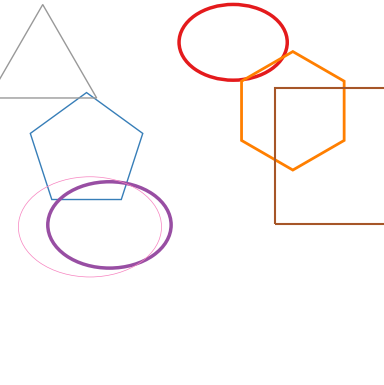[{"shape": "oval", "thickness": 2.5, "radius": 0.7, "center": [0.606, 0.89]}, {"shape": "pentagon", "thickness": 1, "radius": 0.77, "center": [0.225, 0.606]}, {"shape": "oval", "thickness": 2.5, "radius": 0.8, "center": [0.284, 0.416]}, {"shape": "hexagon", "thickness": 2, "radius": 0.77, "center": [0.761, 0.712]}, {"shape": "square", "thickness": 1.5, "radius": 0.88, "center": [0.89, 0.596]}, {"shape": "oval", "thickness": 0.5, "radius": 0.93, "center": [0.234, 0.411]}, {"shape": "triangle", "thickness": 1, "radius": 0.81, "center": [0.111, 0.826]}]